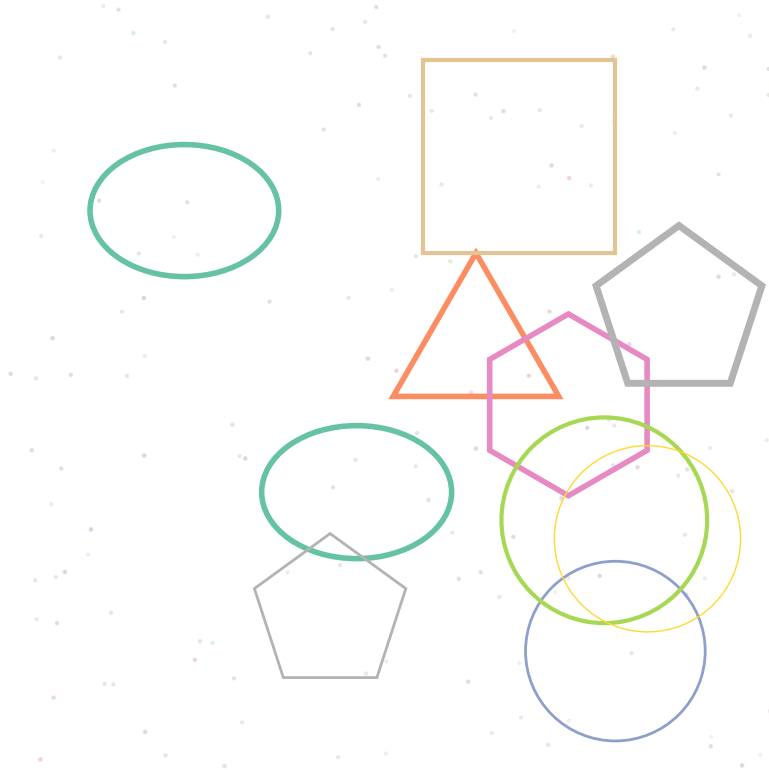[{"shape": "oval", "thickness": 2, "radius": 0.62, "center": [0.463, 0.361]}, {"shape": "oval", "thickness": 2, "radius": 0.61, "center": [0.239, 0.727]}, {"shape": "triangle", "thickness": 2, "radius": 0.62, "center": [0.618, 0.547]}, {"shape": "circle", "thickness": 1, "radius": 0.58, "center": [0.799, 0.154]}, {"shape": "hexagon", "thickness": 2, "radius": 0.59, "center": [0.738, 0.474]}, {"shape": "circle", "thickness": 1.5, "radius": 0.67, "center": [0.785, 0.324]}, {"shape": "circle", "thickness": 0.5, "radius": 0.6, "center": [0.841, 0.3]}, {"shape": "square", "thickness": 1.5, "radius": 0.63, "center": [0.674, 0.797]}, {"shape": "pentagon", "thickness": 1, "radius": 0.52, "center": [0.429, 0.204]}, {"shape": "pentagon", "thickness": 2.5, "radius": 0.57, "center": [0.882, 0.594]}]